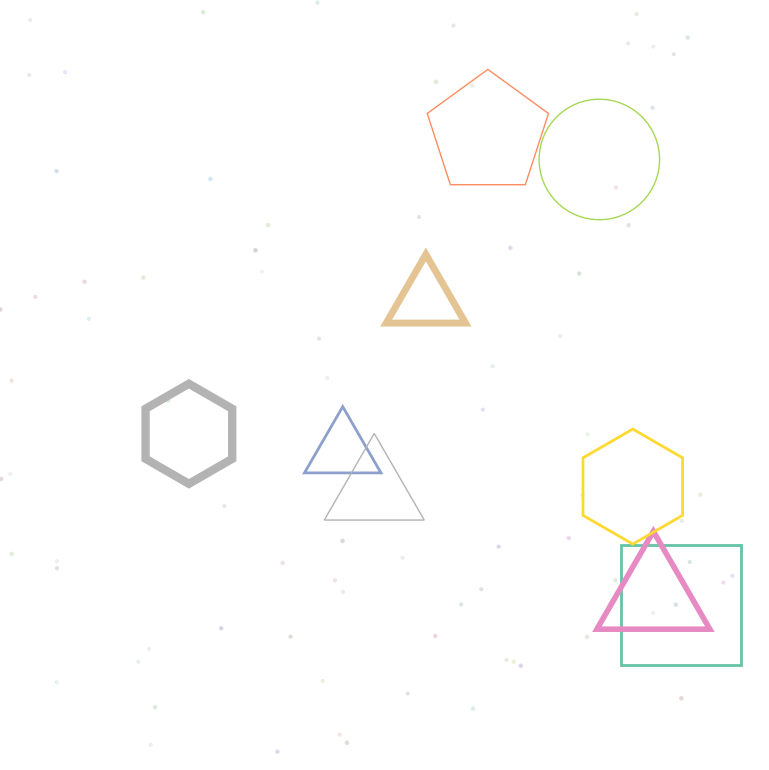[{"shape": "square", "thickness": 1, "radius": 0.39, "center": [0.884, 0.214]}, {"shape": "pentagon", "thickness": 0.5, "radius": 0.41, "center": [0.634, 0.827]}, {"shape": "triangle", "thickness": 1, "radius": 0.29, "center": [0.445, 0.415]}, {"shape": "triangle", "thickness": 2, "radius": 0.42, "center": [0.849, 0.225]}, {"shape": "circle", "thickness": 0.5, "radius": 0.39, "center": [0.778, 0.793]}, {"shape": "hexagon", "thickness": 1, "radius": 0.37, "center": [0.822, 0.368]}, {"shape": "triangle", "thickness": 2.5, "radius": 0.3, "center": [0.553, 0.61]}, {"shape": "hexagon", "thickness": 3, "radius": 0.32, "center": [0.245, 0.437]}, {"shape": "triangle", "thickness": 0.5, "radius": 0.37, "center": [0.486, 0.362]}]